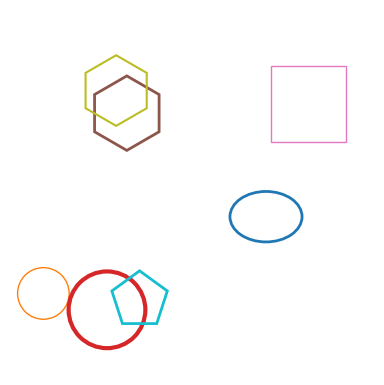[{"shape": "oval", "thickness": 2, "radius": 0.47, "center": [0.691, 0.437]}, {"shape": "circle", "thickness": 1, "radius": 0.33, "center": [0.113, 0.238]}, {"shape": "circle", "thickness": 3, "radius": 0.5, "center": [0.278, 0.195]}, {"shape": "hexagon", "thickness": 2, "radius": 0.48, "center": [0.329, 0.706]}, {"shape": "square", "thickness": 1, "radius": 0.49, "center": [0.802, 0.73]}, {"shape": "hexagon", "thickness": 1.5, "radius": 0.46, "center": [0.302, 0.765]}, {"shape": "pentagon", "thickness": 2, "radius": 0.38, "center": [0.363, 0.221]}]